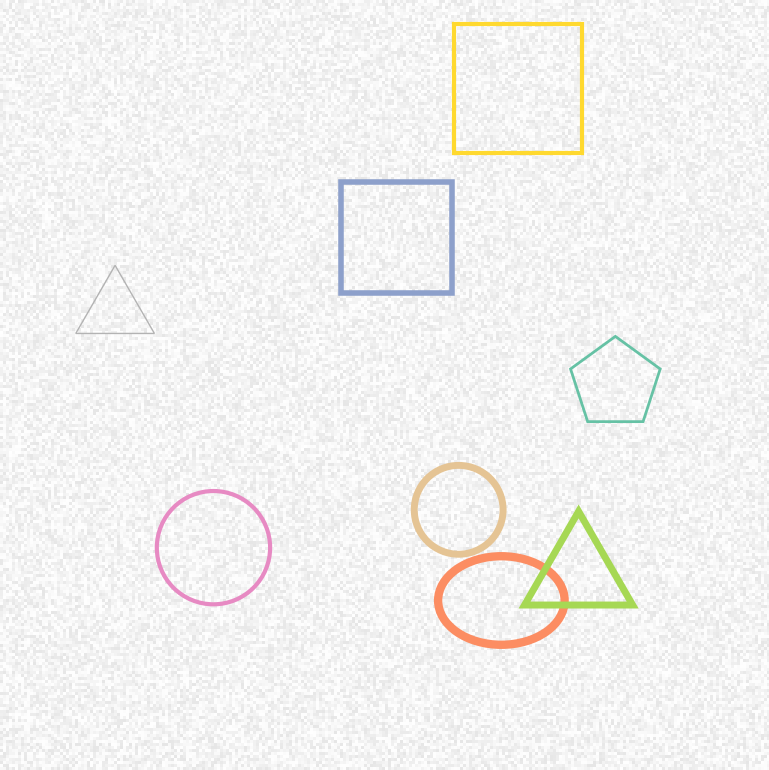[{"shape": "pentagon", "thickness": 1, "radius": 0.31, "center": [0.799, 0.502]}, {"shape": "oval", "thickness": 3, "radius": 0.41, "center": [0.651, 0.22]}, {"shape": "square", "thickness": 2, "radius": 0.36, "center": [0.514, 0.692]}, {"shape": "circle", "thickness": 1.5, "radius": 0.37, "center": [0.277, 0.289]}, {"shape": "triangle", "thickness": 2.5, "radius": 0.41, "center": [0.751, 0.255]}, {"shape": "square", "thickness": 1.5, "radius": 0.42, "center": [0.673, 0.885]}, {"shape": "circle", "thickness": 2.5, "radius": 0.29, "center": [0.596, 0.338]}, {"shape": "triangle", "thickness": 0.5, "radius": 0.29, "center": [0.149, 0.596]}]